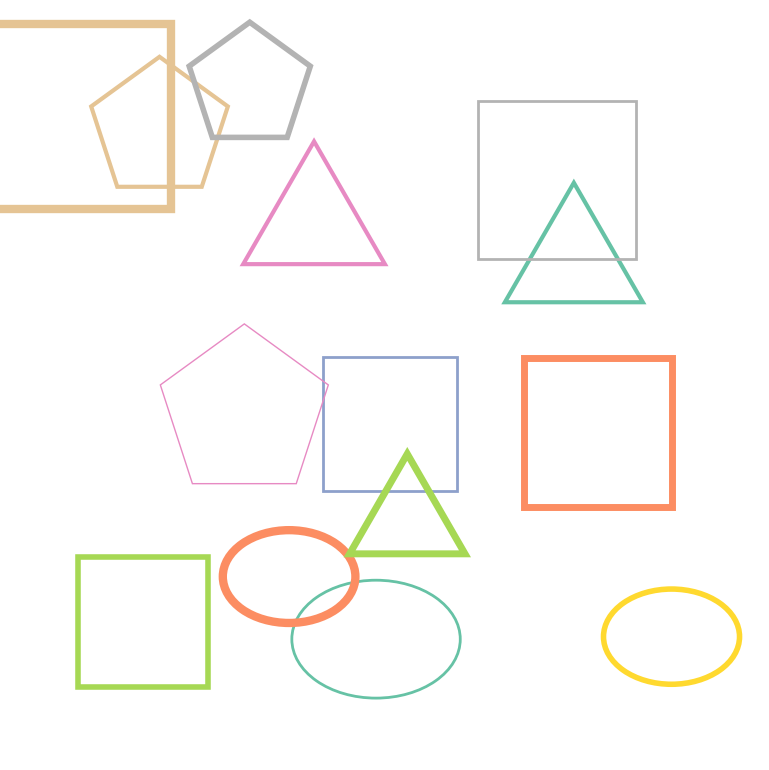[{"shape": "oval", "thickness": 1, "radius": 0.55, "center": [0.488, 0.17]}, {"shape": "triangle", "thickness": 1.5, "radius": 0.52, "center": [0.745, 0.659]}, {"shape": "oval", "thickness": 3, "radius": 0.43, "center": [0.375, 0.251]}, {"shape": "square", "thickness": 2.5, "radius": 0.48, "center": [0.777, 0.438]}, {"shape": "square", "thickness": 1, "radius": 0.44, "center": [0.506, 0.449]}, {"shape": "pentagon", "thickness": 0.5, "radius": 0.57, "center": [0.317, 0.465]}, {"shape": "triangle", "thickness": 1.5, "radius": 0.53, "center": [0.408, 0.71]}, {"shape": "triangle", "thickness": 2.5, "radius": 0.43, "center": [0.529, 0.324]}, {"shape": "square", "thickness": 2, "radius": 0.42, "center": [0.186, 0.192]}, {"shape": "oval", "thickness": 2, "radius": 0.44, "center": [0.872, 0.173]}, {"shape": "pentagon", "thickness": 1.5, "radius": 0.47, "center": [0.207, 0.833]}, {"shape": "square", "thickness": 3, "radius": 0.6, "center": [0.102, 0.848]}, {"shape": "pentagon", "thickness": 2, "radius": 0.41, "center": [0.324, 0.888]}, {"shape": "square", "thickness": 1, "radius": 0.51, "center": [0.723, 0.766]}]